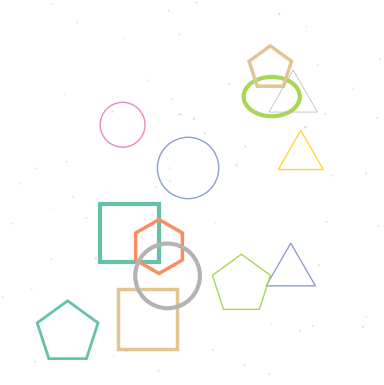[{"shape": "pentagon", "thickness": 2, "radius": 0.42, "center": [0.176, 0.136]}, {"shape": "square", "thickness": 3, "radius": 0.38, "center": [0.335, 0.395]}, {"shape": "hexagon", "thickness": 2.5, "radius": 0.35, "center": [0.413, 0.36]}, {"shape": "triangle", "thickness": 1, "radius": 0.37, "center": [0.755, 0.294]}, {"shape": "circle", "thickness": 1, "radius": 0.4, "center": [0.489, 0.564]}, {"shape": "circle", "thickness": 1, "radius": 0.29, "center": [0.318, 0.676]}, {"shape": "oval", "thickness": 3, "radius": 0.37, "center": [0.706, 0.749]}, {"shape": "pentagon", "thickness": 1, "radius": 0.4, "center": [0.627, 0.26]}, {"shape": "triangle", "thickness": 1, "radius": 0.34, "center": [0.781, 0.593]}, {"shape": "pentagon", "thickness": 2.5, "radius": 0.29, "center": [0.702, 0.823]}, {"shape": "square", "thickness": 2.5, "radius": 0.39, "center": [0.383, 0.171]}, {"shape": "circle", "thickness": 3, "radius": 0.42, "center": [0.435, 0.283]}, {"shape": "triangle", "thickness": 0.5, "radius": 0.36, "center": [0.762, 0.745]}]